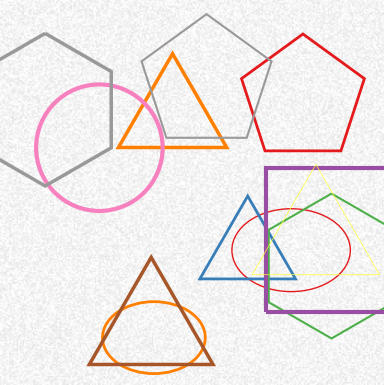[{"shape": "oval", "thickness": 1, "radius": 0.77, "center": [0.756, 0.35]}, {"shape": "pentagon", "thickness": 2, "radius": 0.84, "center": [0.787, 0.744]}, {"shape": "triangle", "thickness": 2, "radius": 0.72, "center": [0.643, 0.347]}, {"shape": "hexagon", "thickness": 1.5, "radius": 0.94, "center": [0.861, 0.309]}, {"shape": "square", "thickness": 3, "radius": 0.94, "center": [0.878, 0.377]}, {"shape": "oval", "thickness": 2, "radius": 0.67, "center": [0.4, 0.123]}, {"shape": "triangle", "thickness": 2.5, "radius": 0.81, "center": [0.448, 0.698]}, {"shape": "triangle", "thickness": 0.5, "radius": 0.96, "center": [0.82, 0.382]}, {"shape": "triangle", "thickness": 2.5, "radius": 0.93, "center": [0.393, 0.146]}, {"shape": "circle", "thickness": 3, "radius": 0.82, "center": [0.258, 0.616]}, {"shape": "hexagon", "thickness": 2.5, "radius": 0.99, "center": [0.117, 0.715]}, {"shape": "pentagon", "thickness": 1.5, "radius": 0.89, "center": [0.536, 0.786]}]